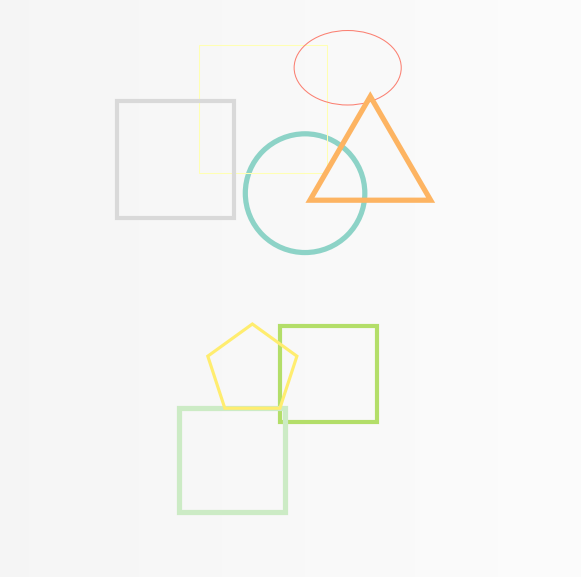[{"shape": "circle", "thickness": 2.5, "radius": 0.51, "center": [0.525, 0.665]}, {"shape": "square", "thickness": 0.5, "radius": 0.55, "center": [0.453, 0.811]}, {"shape": "oval", "thickness": 0.5, "radius": 0.46, "center": [0.598, 0.882]}, {"shape": "triangle", "thickness": 2.5, "radius": 0.6, "center": [0.637, 0.712]}, {"shape": "square", "thickness": 2, "radius": 0.42, "center": [0.565, 0.351]}, {"shape": "square", "thickness": 2, "radius": 0.51, "center": [0.302, 0.722]}, {"shape": "square", "thickness": 2.5, "radius": 0.45, "center": [0.399, 0.203]}, {"shape": "pentagon", "thickness": 1.5, "radius": 0.4, "center": [0.434, 0.357]}]